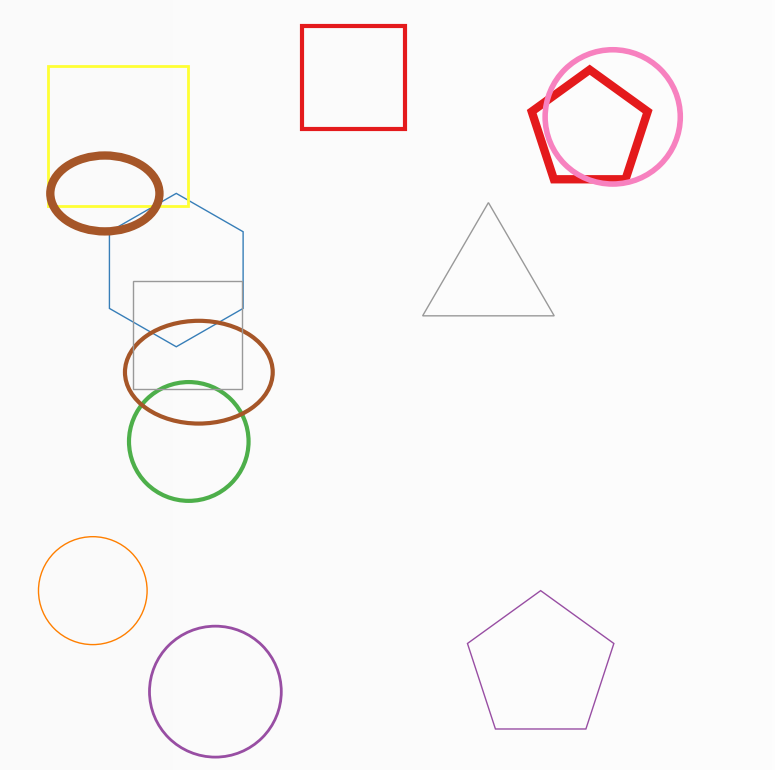[{"shape": "square", "thickness": 1.5, "radius": 0.33, "center": [0.456, 0.9]}, {"shape": "pentagon", "thickness": 3, "radius": 0.39, "center": [0.761, 0.831]}, {"shape": "hexagon", "thickness": 0.5, "radius": 0.5, "center": [0.227, 0.649]}, {"shape": "circle", "thickness": 1.5, "radius": 0.39, "center": [0.244, 0.427]}, {"shape": "circle", "thickness": 1, "radius": 0.43, "center": [0.278, 0.102]}, {"shape": "pentagon", "thickness": 0.5, "radius": 0.5, "center": [0.698, 0.134]}, {"shape": "circle", "thickness": 0.5, "radius": 0.35, "center": [0.12, 0.233]}, {"shape": "square", "thickness": 1, "radius": 0.45, "center": [0.152, 0.823]}, {"shape": "oval", "thickness": 3, "radius": 0.35, "center": [0.135, 0.749]}, {"shape": "oval", "thickness": 1.5, "radius": 0.48, "center": [0.257, 0.517]}, {"shape": "circle", "thickness": 2, "radius": 0.44, "center": [0.791, 0.848]}, {"shape": "triangle", "thickness": 0.5, "radius": 0.49, "center": [0.63, 0.639]}, {"shape": "square", "thickness": 0.5, "radius": 0.35, "center": [0.243, 0.565]}]